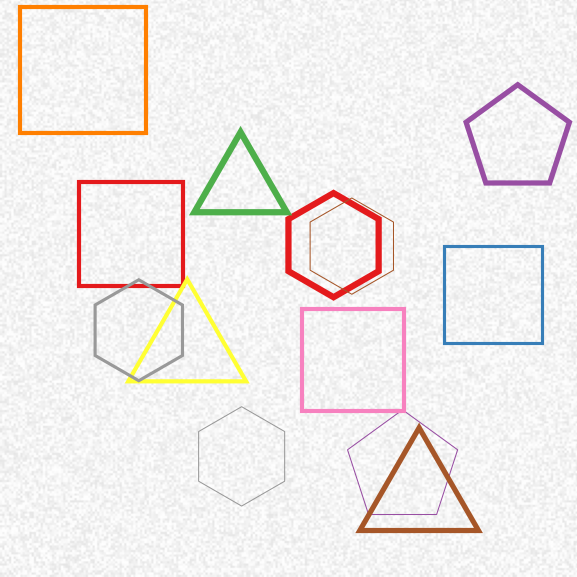[{"shape": "hexagon", "thickness": 3, "radius": 0.45, "center": [0.578, 0.575]}, {"shape": "square", "thickness": 2, "radius": 0.45, "center": [0.227, 0.594]}, {"shape": "square", "thickness": 1.5, "radius": 0.42, "center": [0.854, 0.489]}, {"shape": "triangle", "thickness": 3, "radius": 0.46, "center": [0.417, 0.678]}, {"shape": "pentagon", "thickness": 2.5, "radius": 0.47, "center": [0.897, 0.758]}, {"shape": "pentagon", "thickness": 0.5, "radius": 0.5, "center": [0.697, 0.189]}, {"shape": "square", "thickness": 2, "radius": 0.55, "center": [0.144, 0.878]}, {"shape": "triangle", "thickness": 2, "radius": 0.59, "center": [0.324, 0.398]}, {"shape": "hexagon", "thickness": 0.5, "radius": 0.42, "center": [0.609, 0.573]}, {"shape": "triangle", "thickness": 2.5, "radius": 0.59, "center": [0.726, 0.14]}, {"shape": "square", "thickness": 2, "radius": 0.44, "center": [0.612, 0.376]}, {"shape": "hexagon", "thickness": 0.5, "radius": 0.43, "center": [0.418, 0.209]}, {"shape": "hexagon", "thickness": 1.5, "radius": 0.44, "center": [0.24, 0.427]}]